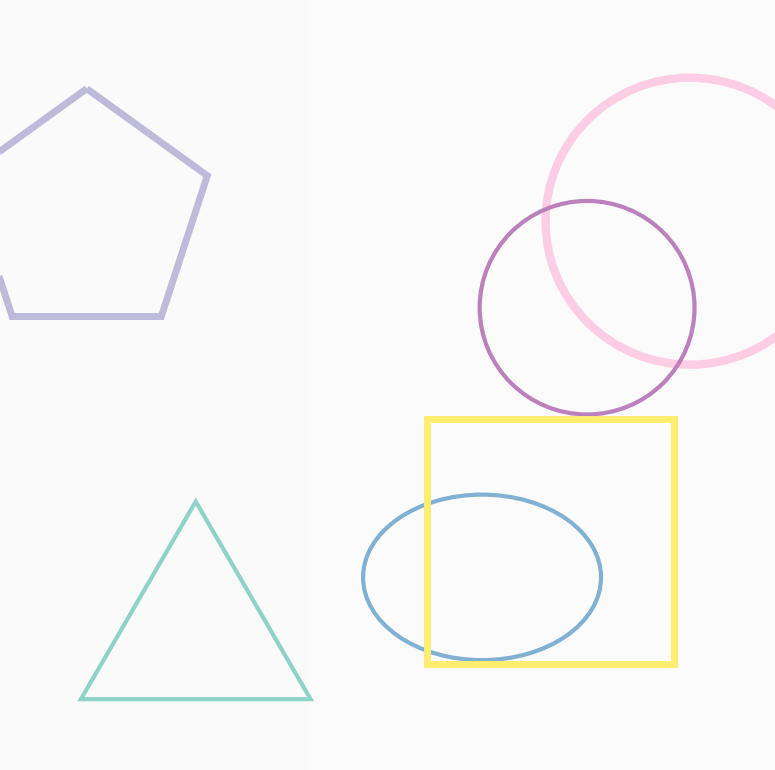[{"shape": "triangle", "thickness": 1.5, "radius": 0.86, "center": [0.253, 0.178]}, {"shape": "pentagon", "thickness": 2.5, "radius": 0.82, "center": [0.112, 0.721]}, {"shape": "oval", "thickness": 1.5, "radius": 0.77, "center": [0.622, 0.25]}, {"shape": "circle", "thickness": 3, "radius": 0.93, "center": [0.89, 0.713]}, {"shape": "circle", "thickness": 1.5, "radius": 0.69, "center": [0.758, 0.6]}, {"shape": "square", "thickness": 2.5, "radius": 0.8, "center": [0.711, 0.296]}]